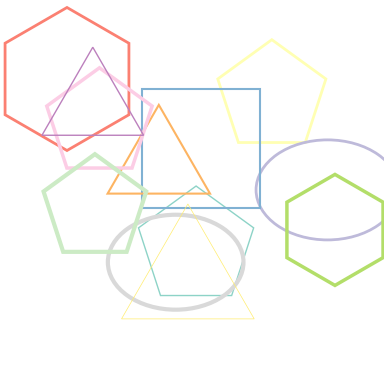[{"shape": "pentagon", "thickness": 1, "radius": 0.79, "center": [0.509, 0.36]}, {"shape": "pentagon", "thickness": 2, "radius": 0.74, "center": [0.706, 0.749]}, {"shape": "oval", "thickness": 2, "radius": 0.93, "center": [0.851, 0.507]}, {"shape": "hexagon", "thickness": 2, "radius": 0.93, "center": [0.174, 0.795]}, {"shape": "square", "thickness": 1.5, "radius": 0.77, "center": [0.522, 0.614]}, {"shape": "triangle", "thickness": 1.5, "radius": 0.77, "center": [0.412, 0.574]}, {"shape": "hexagon", "thickness": 2.5, "radius": 0.72, "center": [0.87, 0.403]}, {"shape": "pentagon", "thickness": 2.5, "radius": 0.72, "center": [0.258, 0.68]}, {"shape": "oval", "thickness": 3, "radius": 0.88, "center": [0.456, 0.319]}, {"shape": "triangle", "thickness": 1, "radius": 0.76, "center": [0.241, 0.725]}, {"shape": "pentagon", "thickness": 3, "radius": 0.7, "center": [0.247, 0.459]}, {"shape": "triangle", "thickness": 0.5, "radius": 0.99, "center": [0.488, 0.271]}]